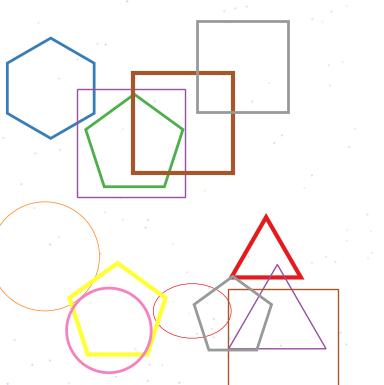[{"shape": "triangle", "thickness": 3, "radius": 0.52, "center": [0.691, 0.332]}, {"shape": "oval", "thickness": 0.5, "radius": 0.51, "center": [0.499, 0.192]}, {"shape": "hexagon", "thickness": 2, "radius": 0.65, "center": [0.132, 0.771]}, {"shape": "pentagon", "thickness": 2, "radius": 0.66, "center": [0.349, 0.622]}, {"shape": "square", "thickness": 1, "radius": 0.7, "center": [0.341, 0.628]}, {"shape": "triangle", "thickness": 1, "radius": 0.73, "center": [0.72, 0.167]}, {"shape": "circle", "thickness": 0.5, "radius": 0.71, "center": [0.117, 0.334]}, {"shape": "pentagon", "thickness": 3, "radius": 0.66, "center": [0.305, 0.185]}, {"shape": "square", "thickness": 3, "radius": 0.65, "center": [0.476, 0.681]}, {"shape": "square", "thickness": 1, "radius": 0.71, "center": [0.734, 0.107]}, {"shape": "circle", "thickness": 2, "radius": 0.55, "center": [0.283, 0.142]}, {"shape": "pentagon", "thickness": 2, "radius": 0.53, "center": [0.605, 0.176]}, {"shape": "square", "thickness": 2, "radius": 0.59, "center": [0.63, 0.828]}]